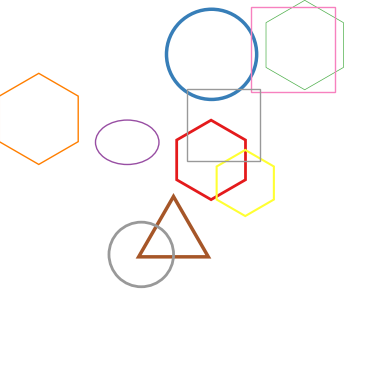[{"shape": "hexagon", "thickness": 2, "radius": 0.52, "center": [0.548, 0.585]}, {"shape": "circle", "thickness": 2.5, "radius": 0.59, "center": [0.55, 0.859]}, {"shape": "hexagon", "thickness": 0.5, "radius": 0.58, "center": [0.792, 0.883]}, {"shape": "oval", "thickness": 1, "radius": 0.41, "center": [0.33, 0.63]}, {"shape": "hexagon", "thickness": 1, "radius": 0.59, "center": [0.101, 0.691]}, {"shape": "hexagon", "thickness": 1.5, "radius": 0.43, "center": [0.637, 0.525]}, {"shape": "triangle", "thickness": 2.5, "radius": 0.52, "center": [0.451, 0.385]}, {"shape": "square", "thickness": 1, "radius": 0.55, "center": [0.762, 0.872]}, {"shape": "square", "thickness": 1, "radius": 0.47, "center": [0.58, 0.675]}, {"shape": "circle", "thickness": 2, "radius": 0.42, "center": [0.367, 0.339]}]